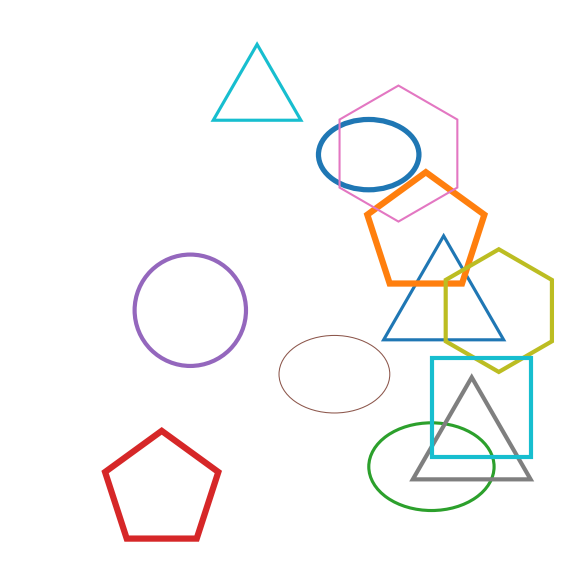[{"shape": "oval", "thickness": 2.5, "radius": 0.43, "center": [0.638, 0.731]}, {"shape": "triangle", "thickness": 1.5, "radius": 0.6, "center": [0.768, 0.471]}, {"shape": "pentagon", "thickness": 3, "radius": 0.53, "center": [0.737, 0.594]}, {"shape": "oval", "thickness": 1.5, "radius": 0.54, "center": [0.747, 0.191]}, {"shape": "pentagon", "thickness": 3, "radius": 0.52, "center": [0.28, 0.15]}, {"shape": "circle", "thickness": 2, "radius": 0.48, "center": [0.33, 0.462]}, {"shape": "oval", "thickness": 0.5, "radius": 0.48, "center": [0.579, 0.351]}, {"shape": "hexagon", "thickness": 1, "radius": 0.59, "center": [0.69, 0.733]}, {"shape": "triangle", "thickness": 2, "radius": 0.59, "center": [0.817, 0.228]}, {"shape": "hexagon", "thickness": 2, "radius": 0.53, "center": [0.864, 0.461]}, {"shape": "square", "thickness": 2, "radius": 0.43, "center": [0.834, 0.294]}, {"shape": "triangle", "thickness": 1.5, "radius": 0.44, "center": [0.445, 0.835]}]